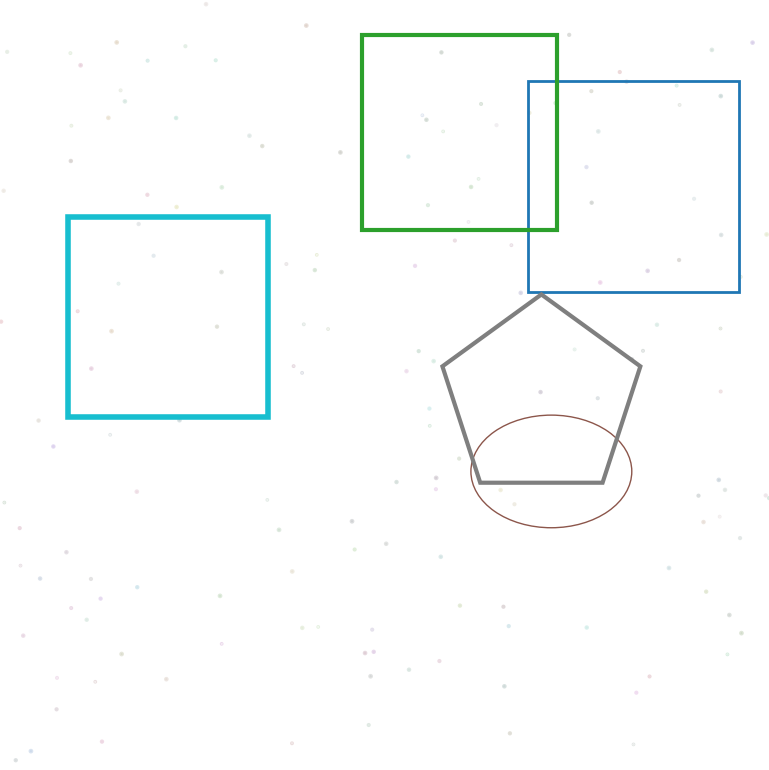[{"shape": "square", "thickness": 1, "radius": 0.68, "center": [0.823, 0.758]}, {"shape": "square", "thickness": 1.5, "radius": 0.63, "center": [0.596, 0.828]}, {"shape": "oval", "thickness": 0.5, "radius": 0.52, "center": [0.716, 0.388]}, {"shape": "pentagon", "thickness": 1.5, "radius": 0.68, "center": [0.703, 0.482]}, {"shape": "square", "thickness": 2, "radius": 0.65, "center": [0.218, 0.588]}]